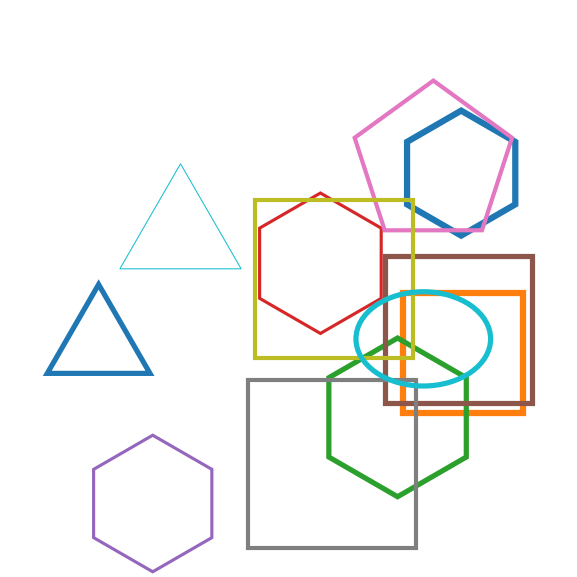[{"shape": "hexagon", "thickness": 3, "radius": 0.54, "center": [0.799, 0.699]}, {"shape": "triangle", "thickness": 2.5, "radius": 0.51, "center": [0.171, 0.404]}, {"shape": "square", "thickness": 3, "radius": 0.52, "center": [0.801, 0.387]}, {"shape": "hexagon", "thickness": 2.5, "radius": 0.69, "center": [0.688, 0.276]}, {"shape": "hexagon", "thickness": 1.5, "radius": 0.61, "center": [0.555, 0.543]}, {"shape": "hexagon", "thickness": 1.5, "radius": 0.59, "center": [0.264, 0.127]}, {"shape": "square", "thickness": 2.5, "radius": 0.64, "center": [0.794, 0.429]}, {"shape": "pentagon", "thickness": 2, "radius": 0.72, "center": [0.75, 0.716]}, {"shape": "square", "thickness": 2, "radius": 0.73, "center": [0.575, 0.196]}, {"shape": "square", "thickness": 2, "radius": 0.68, "center": [0.578, 0.515]}, {"shape": "triangle", "thickness": 0.5, "radius": 0.61, "center": [0.313, 0.594]}, {"shape": "oval", "thickness": 2.5, "radius": 0.58, "center": [0.733, 0.412]}]